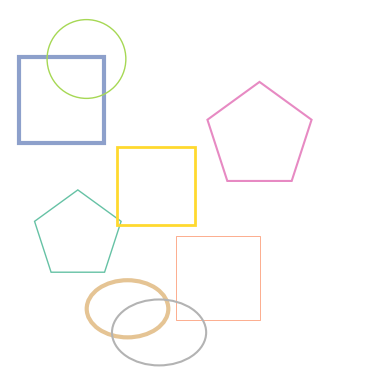[{"shape": "pentagon", "thickness": 1, "radius": 0.59, "center": [0.202, 0.389]}, {"shape": "square", "thickness": 0.5, "radius": 0.55, "center": [0.567, 0.277]}, {"shape": "square", "thickness": 3, "radius": 0.56, "center": [0.16, 0.741]}, {"shape": "pentagon", "thickness": 1.5, "radius": 0.71, "center": [0.674, 0.645]}, {"shape": "circle", "thickness": 1, "radius": 0.51, "center": [0.225, 0.847]}, {"shape": "square", "thickness": 2, "radius": 0.51, "center": [0.405, 0.518]}, {"shape": "oval", "thickness": 3, "radius": 0.53, "center": [0.331, 0.198]}, {"shape": "oval", "thickness": 1.5, "radius": 0.61, "center": [0.413, 0.137]}]